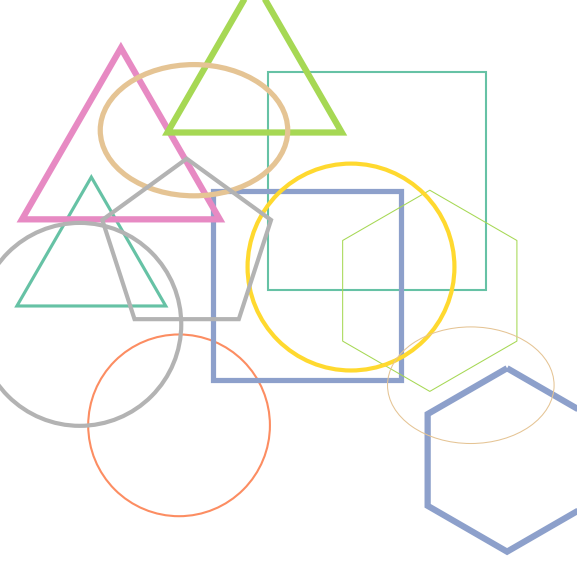[{"shape": "square", "thickness": 1, "radius": 0.95, "center": [0.653, 0.686]}, {"shape": "triangle", "thickness": 1.5, "radius": 0.74, "center": [0.158, 0.544]}, {"shape": "circle", "thickness": 1, "radius": 0.79, "center": [0.31, 0.263]}, {"shape": "hexagon", "thickness": 3, "radius": 0.79, "center": [0.878, 0.203]}, {"shape": "square", "thickness": 2.5, "radius": 0.82, "center": [0.532, 0.505]}, {"shape": "triangle", "thickness": 3, "radius": 0.99, "center": [0.209, 0.718]}, {"shape": "triangle", "thickness": 3, "radius": 0.87, "center": [0.441, 0.857]}, {"shape": "hexagon", "thickness": 0.5, "radius": 0.87, "center": [0.744, 0.496]}, {"shape": "circle", "thickness": 2, "radius": 0.9, "center": [0.608, 0.537]}, {"shape": "oval", "thickness": 2.5, "radius": 0.81, "center": [0.336, 0.774]}, {"shape": "oval", "thickness": 0.5, "radius": 0.72, "center": [0.815, 0.332]}, {"shape": "circle", "thickness": 2, "radius": 0.88, "center": [0.138, 0.437]}, {"shape": "pentagon", "thickness": 2, "radius": 0.77, "center": [0.323, 0.571]}]